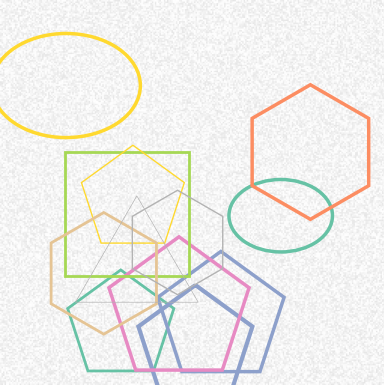[{"shape": "pentagon", "thickness": 2, "radius": 0.73, "center": [0.314, 0.154]}, {"shape": "oval", "thickness": 2.5, "radius": 0.67, "center": [0.729, 0.44]}, {"shape": "hexagon", "thickness": 2.5, "radius": 0.87, "center": [0.806, 0.605]}, {"shape": "pentagon", "thickness": 3, "radius": 0.78, "center": [0.508, 0.104]}, {"shape": "pentagon", "thickness": 2.5, "radius": 0.86, "center": [0.574, 0.174]}, {"shape": "pentagon", "thickness": 2.5, "radius": 0.96, "center": [0.465, 0.194]}, {"shape": "square", "thickness": 2, "radius": 0.81, "center": [0.329, 0.445]}, {"shape": "pentagon", "thickness": 1, "radius": 0.7, "center": [0.345, 0.482]}, {"shape": "oval", "thickness": 2.5, "radius": 0.97, "center": [0.171, 0.778]}, {"shape": "hexagon", "thickness": 2, "radius": 0.79, "center": [0.27, 0.29]}, {"shape": "hexagon", "thickness": 1, "radius": 0.68, "center": [0.461, 0.37]}, {"shape": "triangle", "thickness": 0.5, "radius": 0.92, "center": [0.355, 0.307]}]